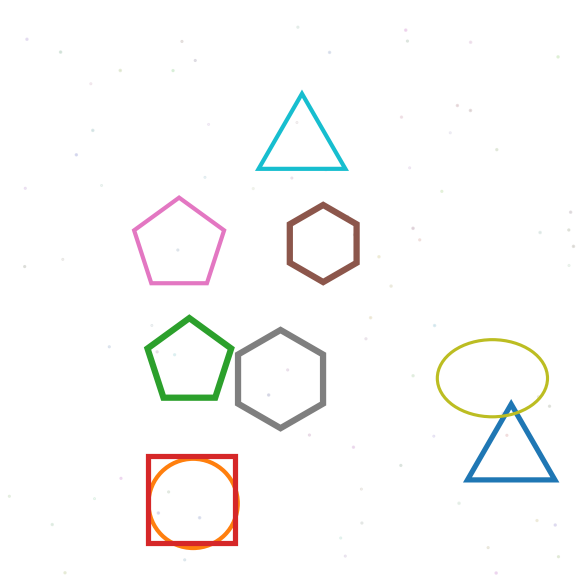[{"shape": "triangle", "thickness": 2.5, "radius": 0.44, "center": [0.885, 0.212]}, {"shape": "circle", "thickness": 2, "radius": 0.39, "center": [0.334, 0.127]}, {"shape": "pentagon", "thickness": 3, "radius": 0.38, "center": [0.328, 0.372]}, {"shape": "square", "thickness": 2.5, "radius": 0.38, "center": [0.331, 0.134]}, {"shape": "hexagon", "thickness": 3, "radius": 0.33, "center": [0.56, 0.577]}, {"shape": "pentagon", "thickness": 2, "radius": 0.41, "center": [0.31, 0.575]}, {"shape": "hexagon", "thickness": 3, "radius": 0.42, "center": [0.486, 0.343]}, {"shape": "oval", "thickness": 1.5, "radius": 0.48, "center": [0.853, 0.344]}, {"shape": "triangle", "thickness": 2, "radius": 0.43, "center": [0.523, 0.75]}]